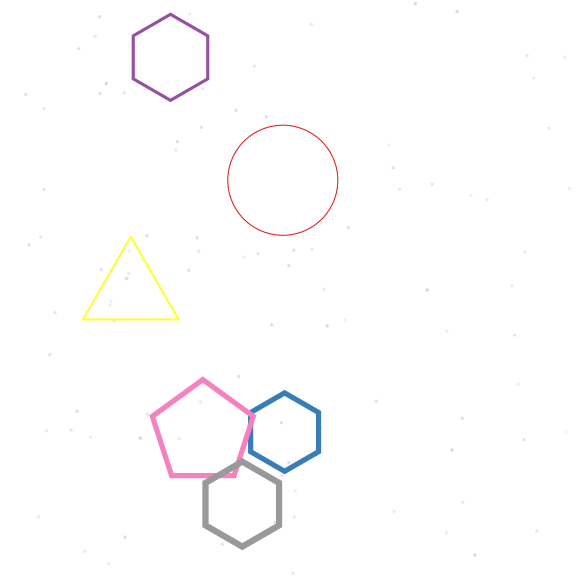[{"shape": "circle", "thickness": 0.5, "radius": 0.48, "center": [0.49, 0.687]}, {"shape": "hexagon", "thickness": 2.5, "radius": 0.34, "center": [0.493, 0.251]}, {"shape": "hexagon", "thickness": 1.5, "radius": 0.37, "center": [0.295, 0.9]}, {"shape": "triangle", "thickness": 1, "radius": 0.48, "center": [0.226, 0.494]}, {"shape": "pentagon", "thickness": 2.5, "radius": 0.46, "center": [0.351, 0.25]}, {"shape": "hexagon", "thickness": 3, "radius": 0.37, "center": [0.42, 0.126]}]